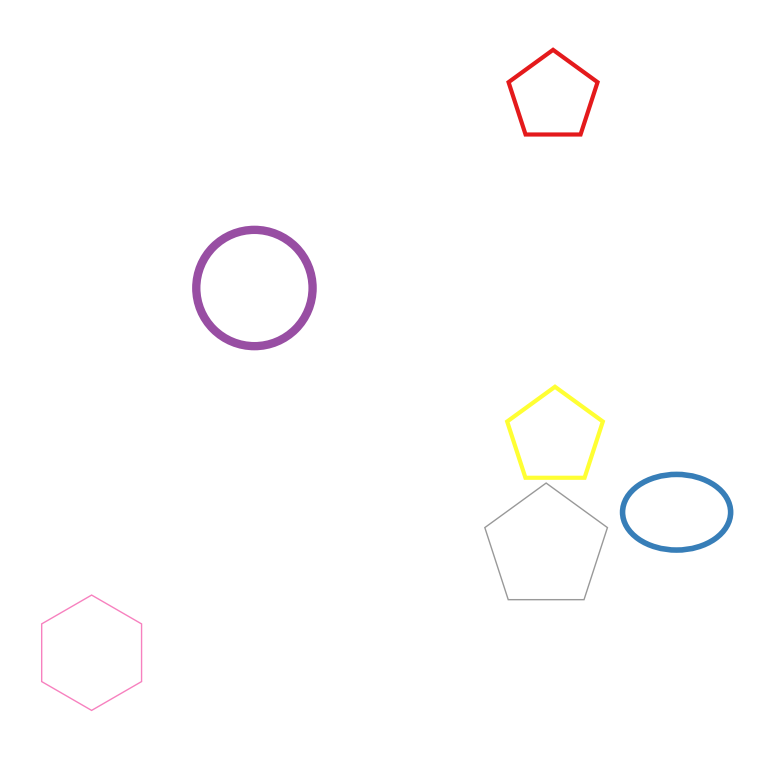[{"shape": "pentagon", "thickness": 1.5, "radius": 0.3, "center": [0.718, 0.874]}, {"shape": "oval", "thickness": 2, "radius": 0.35, "center": [0.879, 0.335]}, {"shape": "circle", "thickness": 3, "radius": 0.38, "center": [0.33, 0.626]}, {"shape": "pentagon", "thickness": 1.5, "radius": 0.33, "center": [0.721, 0.432]}, {"shape": "hexagon", "thickness": 0.5, "radius": 0.37, "center": [0.119, 0.152]}, {"shape": "pentagon", "thickness": 0.5, "radius": 0.42, "center": [0.709, 0.289]}]